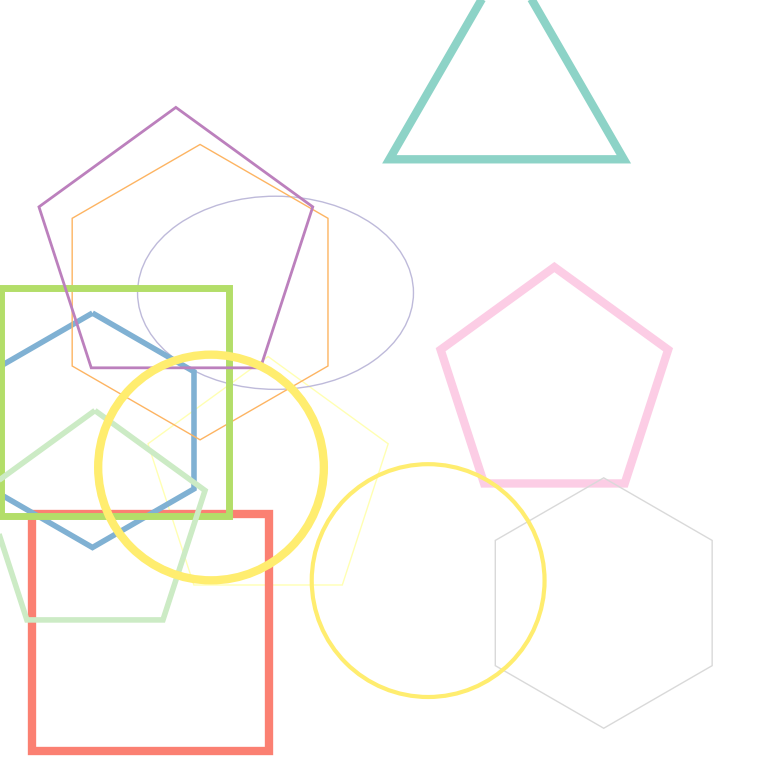[{"shape": "triangle", "thickness": 3, "radius": 0.88, "center": [0.658, 0.881]}, {"shape": "pentagon", "thickness": 0.5, "radius": 0.82, "center": [0.348, 0.373]}, {"shape": "oval", "thickness": 0.5, "radius": 0.9, "center": [0.358, 0.62]}, {"shape": "square", "thickness": 3, "radius": 0.77, "center": [0.195, 0.179]}, {"shape": "hexagon", "thickness": 2, "radius": 0.76, "center": [0.12, 0.441]}, {"shape": "hexagon", "thickness": 0.5, "radius": 0.96, "center": [0.26, 0.621]}, {"shape": "square", "thickness": 2.5, "radius": 0.74, "center": [0.149, 0.478]}, {"shape": "pentagon", "thickness": 3, "radius": 0.78, "center": [0.72, 0.498]}, {"shape": "hexagon", "thickness": 0.5, "radius": 0.81, "center": [0.784, 0.217]}, {"shape": "pentagon", "thickness": 1, "radius": 0.93, "center": [0.228, 0.674]}, {"shape": "pentagon", "thickness": 2, "radius": 0.75, "center": [0.123, 0.317]}, {"shape": "circle", "thickness": 1.5, "radius": 0.76, "center": [0.556, 0.246]}, {"shape": "circle", "thickness": 3, "radius": 0.73, "center": [0.274, 0.393]}]